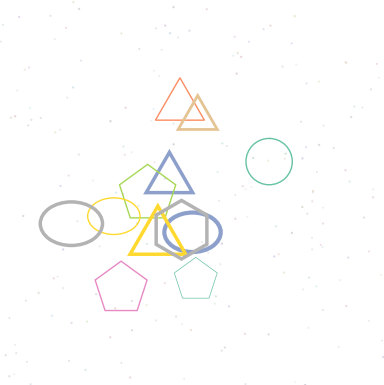[{"shape": "pentagon", "thickness": 0.5, "radius": 0.29, "center": [0.508, 0.273]}, {"shape": "circle", "thickness": 1, "radius": 0.3, "center": [0.699, 0.58]}, {"shape": "triangle", "thickness": 1, "radius": 0.37, "center": [0.467, 0.725]}, {"shape": "oval", "thickness": 3, "radius": 0.37, "center": [0.5, 0.397]}, {"shape": "triangle", "thickness": 2.5, "radius": 0.35, "center": [0.44, 0.535]}, {"shape": "pentagon", "thickness": 1, "radius": 0.35, "center": [0.315, 0.251]}, {"shape": "pentagon", "thickness": 1, "radius": 0.38, "center": [0.383, 0.496]}, {"shape": "triangle", "thickness": 2.5, "radius": 0.42, "center": [0.41, 0.381]}, {"shape": "oval", "thickness": 1, "radius": 0.34, "center": [0.296, 0.439]}, {"shape": "triangle", "thickness": 2, "radius": 0.29, "center": [0.514, 0.693]}, {"shape": "oval", "thickness": 2.5, "radius": 0.4, "center": [0.185, 0.419]}, {"shape": "hexagon", "thickness": 2.5, "radius": 0.38, "center": [0.471, 0.403]}]